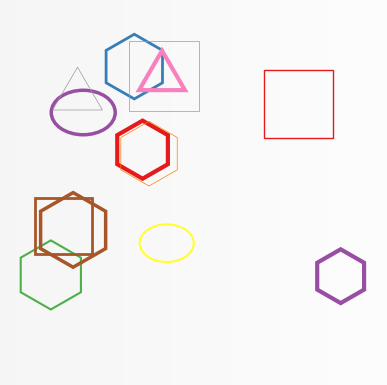[{"shape": "square", "thickness": 1, "radius": 0.44, "center": [0.77, 0.731]}, {"shape": "hexagon", "thickness": 3, "radius": 0.38, "center": [0.368, 0.611]}, {"shape": "hexagon", "thickness": 2, "radius": 0.42, "center": [0.347, 0.827]}, {"shape": "hexagon", "thickness": 1.5, "radius": 0.45, "center": [0.131, 0.286]}, {"shape": "hexagon", "thickness": 3, "radius": 0.35, "center": [0.879, 0.283]}, {"shape": "oval", "thickness": 2.5, "radius": 0.41, "center": [0.215, 0.708]}, {"shape": "hexagon", "thickness": 0.5, "radius": 0.42, "center": [0.385, 0.601]}, {"shape": "oval", "thickness": 1.5, "radius": 0.35, "center": [0.43, 0.368]}, {"shape": "square", "thickness": 2, "radius": 0.36, "center": [0.164, 0.413]}, {"shape": "hexagon", "thickness": 2.5, "radius": 0.48, "center": [0.189, 0.403]}, {"shape": "triangle", "thickness": 3, "radius": 0.34, "center": [0.418, 0.8]}, {"shape": "square", "thickness": 0.5, "radius": 0.45, "center": [0.424, 0.802]}, {"shape": "triangle", "thickness": 0.5, "radius": 0.37, "center": [0.2, 0.751]}]